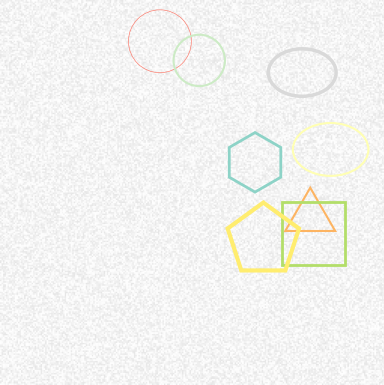[{"shape": "hexagon", "thickness": 2, "radius": 0.39, "center": [0.662, 0.578]}, {"shape": "oval", "thickness": 1.5, "radius": 0.49, "center": [0.859, 0.612]}, {"shape": "circle", "thickness": 0.5, "radius": 0.41, "center": [0.415, 0.893]}, {"shape": "triangle", "thickness": 1.5, "radius": 0.37, "center": [0.806, 0.438]}, {"shape": "square", "thickness": 2, "radius": 0.41, "center": [0.814, 0.393]}, {"shape": "oval", "thickness": 2.5, "radius": 0.44, "center": [0.785, 0.812]}, {"shape": "circle", "thickness": 1.5, "radius": 0.33, "center": [0.518, 0.843]}, {"shape": "pentagon", "thickness": 3, "radius": 0.49, "center": [0.684, 0.376]}]